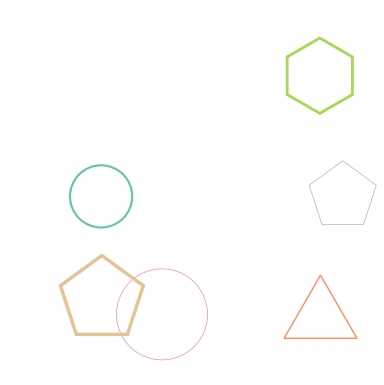[{"shape": "circle", "thickness": 1.5, "radius": 0.4, "center": [0.263, 0.49]}, {"shape": "triangle", "thickness": 1, "radius": 0.55, "center": [0.833, 0.176]}, {"shape": "circle", "thickness": 0.5, "radius": 0.59, "center": [0.421, 0.183]}, {"shape": "hexagon", "thickness": 2, "radius": 0.49, "center": [0.831, 0.803]}, {"shape": "pentagon", "thickness": 2.5, "radius": 0.57, "center": [0.265, 0.223]}, {"shape": "pentagon", "thickness": 0.5, "radius": 0.46, "center": [0.89, 0.491]}]